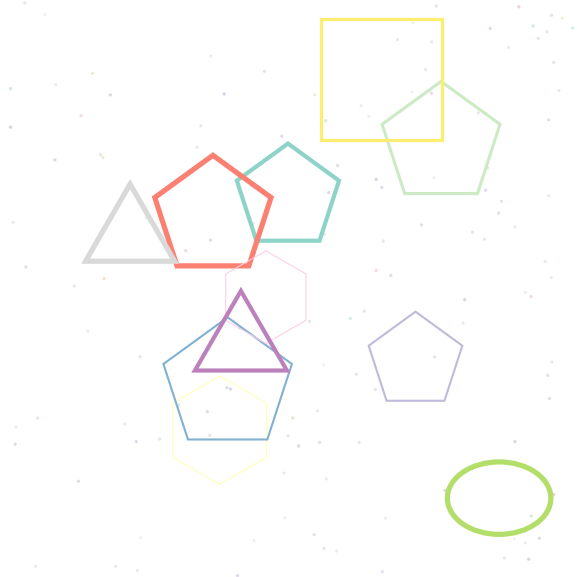[{"shape": "pentagon", "thickness": 2, "radius": 0.47, "center": [0.499, 0.658]}, {"shape": "hexagon", "thickness": 0.5, "radius": 0.47, "center": [0.38, 0.254]}, {"shape": "pentagon", "thickness": 1, "radius": 0.43, "center": [0.72, 0.374]}, {"shape": "pentagon", "thickness": 2.5, "radius": 0.53, "center": [0.369, 0.624]}, {"shape": "pentagon", "thickness": 1, "radius": 0.58, "center": [0.394, 0.333]}, {"shape": "oval", "thickness": 2.5, "radius": 0.45, "center": [0.864, 0.137]}, {"shape": "hexagon", "thickness": 0.5, "radius": 0.4, "center": [0.46, 0.485]}, {"shape": "triangle", "thickness": 2.5, "radius": 0.45, "center": [0.225, 0.591]}, {"shape": "triangle", "thickness": 2, "radius": 0.46, "center": [0.417, 0.404]}, {"shape": "pentagon", "thickness": 1.5, "radius": 0.54, "center": [0.764, 0.751]}, {"shape": "square", "thickness": 1.5, "radius": 0.52, "center": [0.661, 0.861]}]